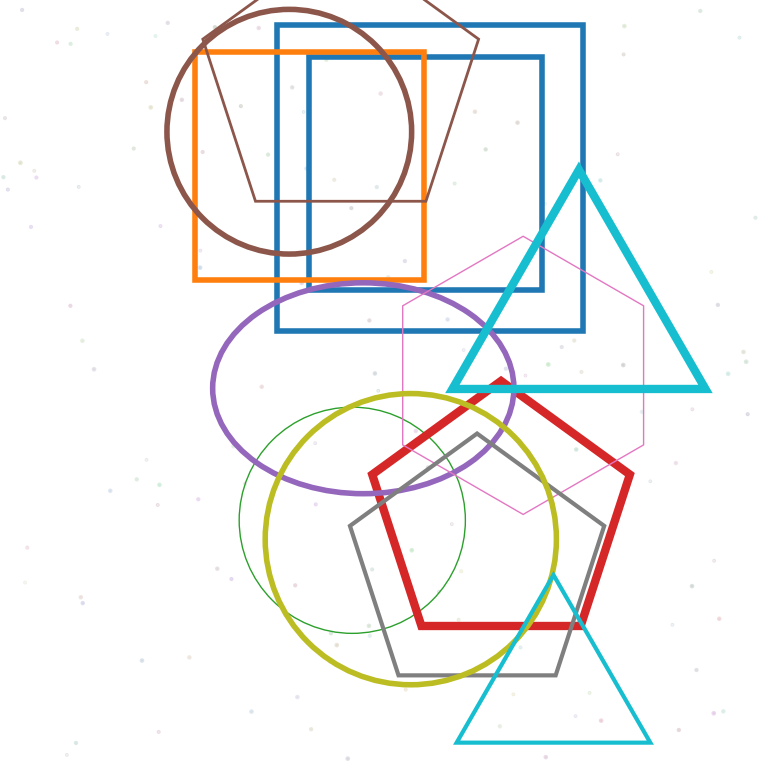[{"shape": "square", "thickness": 2, "radius": 0.76, "center": [0.553, 0.775]}, {"shape": "square", "thickness": 2, "radius": 0.99, "center": [0.558, 0.769]}, {"shape": "square", "thickness": 2, "radius": 0.74, "center": [0.402, 0.784]}, {"shape": "circle", "thickness": 0.5, "radius": 0.73, "center": [0.458, 0.324]}, {"shape": "pentagon", "thickness": 3, "radius": 0.88, "center": [0.651, 0.329]}, {"shape": "oval", "thickness": 2, "radius": 0.98, "center": [0.472, 0.496]}, {"shape": "pentagon", "thickness": 1, "radius": 0.94, "center": [0.442, 0.891]}, {"shape": "circle", "thickness": 2, "radius": 0.79, "center": [0.376, 0.829]}, {"shape": "hexagon", "thickness": 0.5, "radius": 0.9, "center": [0.679, 0.513]}, {"shape": "pentagon", "thickness": 1.5, "radius": 0.87, "center": [0.62, 0.263]}, {"shape": "circle", "thickness": 2, "radius": 0.95, "center": [0.534, 0.3]}, {"shape": "triangle", "thickness": 3, "radius": 0.95, "center": [0.752, 0.59]}, {"shape": "triangle", "thickness": 1.5, "radius": 0.73, "center": [0.719, 0.108]}]